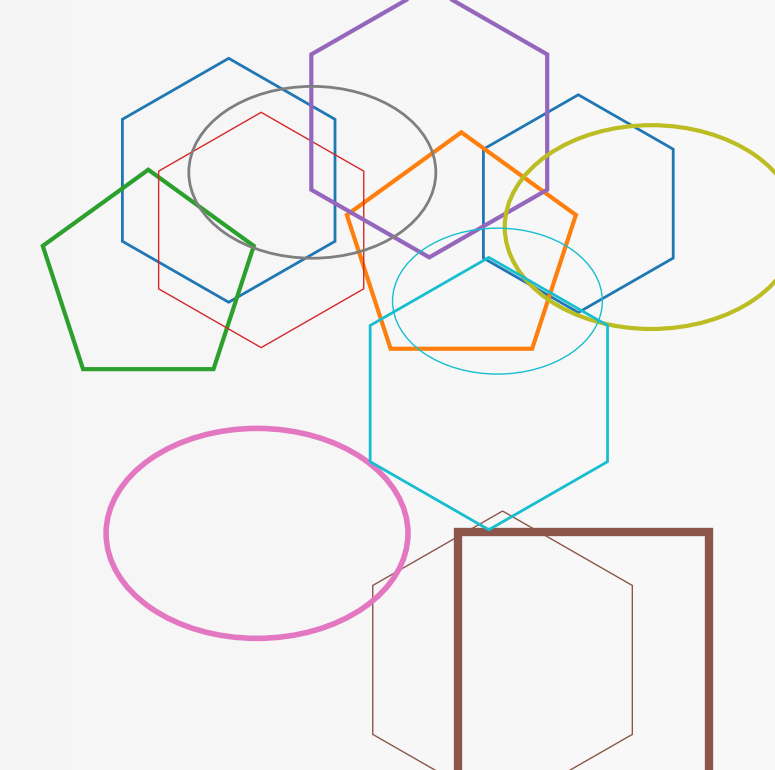[{"shape": "hexagon", "thickness": 1, "radius": 0.79, "center": [0.295, 0.766]}, {"shape": "hexagon", "thickness": 1, "radius": 0.71, "center": [0.746, 0.736]}, {"shape": "pentagon", "thickness": 1.5, "radius": 0.78, "center": [0.595, 0.673]}, {"shape": "pentagon", "thickness": 1.5, "radius": 0.72, "center": [0.191, 0.636]}, {"shape": "hexagon", "thickness": 0.5, "radius": 0.76, "center": [0.337, 0.701]}, {"shape": "hexagon", "thickness": 1.5, "radius": 0.88, "center": [0.554, 0.841]}, {"shape": "hexagon", "thickness": 0.5, "radius": 0.97, "center": [0.648, 0.143]}, {"shape": "square", "thickness": 3, "radius": 0.81, "center": [0.753, 0.148]}, {"shape": "oval", "thickness": 2, "radius": 0.97, "center": [0.332, 0.307]}, {"shape": "oval", "thickness": 1, "radius": 0.8, "center": [0.403, 0.776]}, {"shape": "oval", "thickness": 1.5, "radius": 0.95, "center": [0.84, 0.705]}, {"shape": "hexagon", "thickness": 1, "radius": 0.88, "center": [0.631, 0.489]}, {"shape": "oval", "thickness": 0.5, "radius": 0.68, "center": [0.642, 0.609]}]